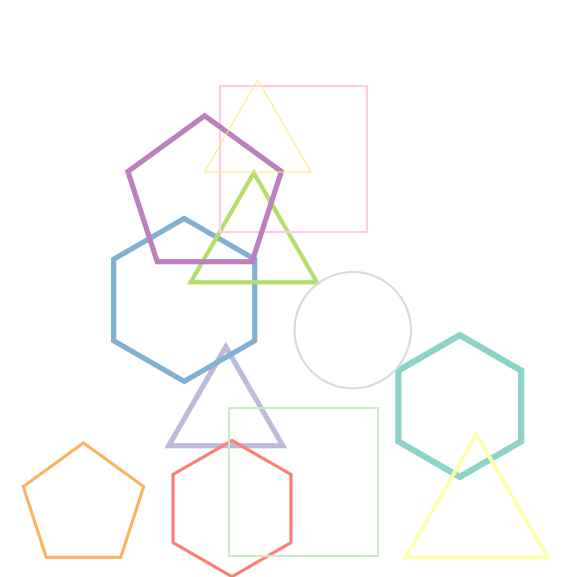[{"shape": "hexagon", "thickness": 3, "radius": 0.61, "center": [0.796, 0.296]}, {"shape": "triangle", "thickness": 2, "radius": 0.71, "center": [0.825, 0.105]}, {"shape": "triangle", "thickness": 2.5, "radius": 0.57, "center": [0.391, 0.284]}, {"shape": "hexagon", "thickness": 1.5, "radius": 0.59, "center": [0.402, 0.119]}, {"shape": "hexagon", "thickness": 2.5, "radius": 0.71, "center": [0.319, 0.48]}, {"shape": "pentagon", "thickness": 1.5, "radius": 0.55, "center": [0.145, 0.123]}, {"shape": "triangle", "thickness": 2, "radius": 0.63, "center": [0.439, 0.573]}, {"shape": "square", "thickness": 1, "radius": 0.63, "center": [0.509, 0.724]}, {"shape": "circle", "thickness": 1, "radius": 0.5, "center": [0.611, 0.427]}, {"shape": "pentagon", "thickness": 2.5, "radius": 0.7, "center": [0.354, 0.659]}, {"shape": "square", "thickness": 1, "radius": 0.64, "center": [0.526, 0.165]}, {"shape": "triangle", "thickness": 0.5, "radius": 0.53, "center": [0.446, 0.754]}]